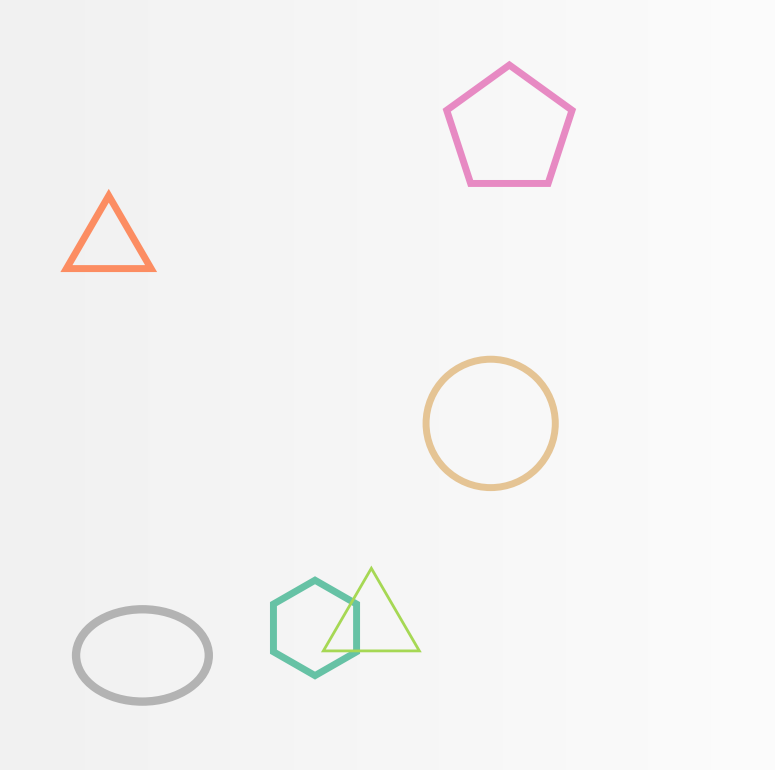[{"shape": "hexagon", "thickness": 2.5, "radius": 0.31, "center": [0.406, 0.185]}, {"shape": "triangle", "thickness": 2.5, "radius": 0.32, "center": [0.14, 0.683]}, {"shape": "pentagon", "thickness": 2.5, "radius": 0.43, "center": [0.657, 0.831]}, {"shape": "triangle", "thickness": 1, "radius": 0.36, "center": [0.479, 0.19]}, {"shape": "circle", "thickness": 2.5, "radius": 0.42, "center": [0.633, 0.45]}, {"shape": "oval", "thickness": 3, "radius": 0.43, "center": [0.184, 0.149]}]